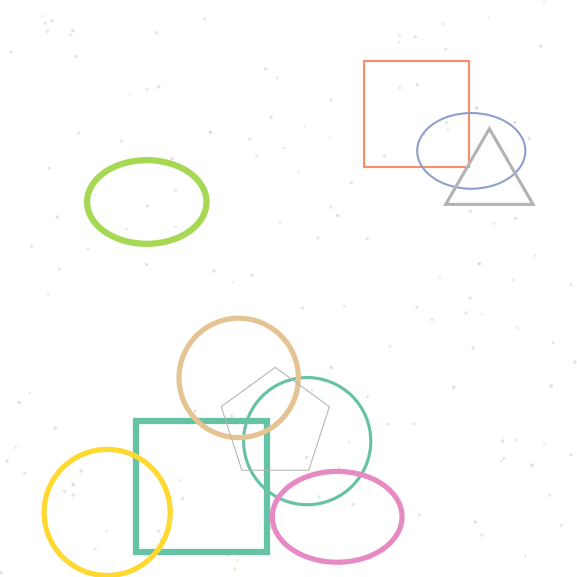[{"shape": "circle", "thickness": 1.5, "radius": 0.55, "center": [0.532, 0.235]}, {"shape": "square", "thickness": 3, "radius": 0.57, "center": [0.349, 0.157]}, {"shape": "square", "thickness": 1, "radius": 0.46, "center": [0.722, 0.802]}, {"shape": "oval", "thickness": 1, "radius": 0.47, "center": [0.816, 0.738]}, {"shape": "oval", "thickness": 2.5, "radius": 0.56, "center": [0.584, 0.104]}, {"shape": "oval", "thickness": 3, "radius": 0.52, "center": [0.254, 0.649]}, {"shape": "circle", "thickness": 2.5, "radius": 0.55, "center": [0.186, 0.112]}, {"shape": "circle", "thickness": 2.5, "radius": 0.52, "center": [0.413, 0.345]}, {"shape": "pentagon", "thickness": 0.5, "radius": 0.49, "center": [0.477, 0.265]}, {"shape": "triangle", "thickness": 1.5, "radius": 0.44, "center": [0.847, 0.689]}]